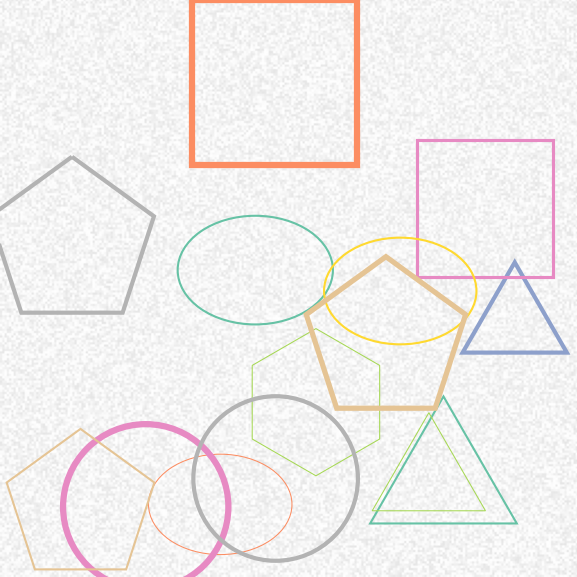[{"shape": "oval", "thickness": 1, "radius": 0.67, "center": [0.442, 0.531]}, {"shape": "triangle", "thickness": 1, "radius": 0.73, "center": [0.768, 0.166]}, {"shape": "oval", "thickness": 0.5, "radius": 0.62, "center": [0.381, 0.126]}, {"shape": "square", "thickness": 3, "radius": 0.71, "center": [0.476, 0.856]}, {"shape": "triangle", "thickness": 2, "radius": 0.52, "center": [0.891, 0.441]}, {"shape": "square", "thickness": 1.5, "radius": 0.59, "center": [0.839, 0.638]}, {"shape": "circle", "thickness": 3, "radius": 0.72, "center": [0.252, 0.122]}, {"shape": "triangle", "thickness": 0.5, "radius": 0.57, "center": [0.743, 0.171]}, {"shape": "hexagon", "thickness": 0.5, "radius": 0.64, "center": [0.547, 0.303]}, {"shape": "oval", "thickness": 1, "radius": 0.66, "center": [0.693, 0.495]}, {"shape": "pentagon", "thickness": 1, "radius": 0.67, "center": [0.139, 0.122]}, {"shape": "pentagon", "thickness": 2.5, "radius": 0.73, "center": [0.668, 0.41]}, {"shape": "circle", "thickness": 2, "radius": 0.71, "center": [0.477, 0.171]}, {"shape": "pentagon", "thickness": 2, "radius": 0.75, "center": [0.125, 0.578]}]